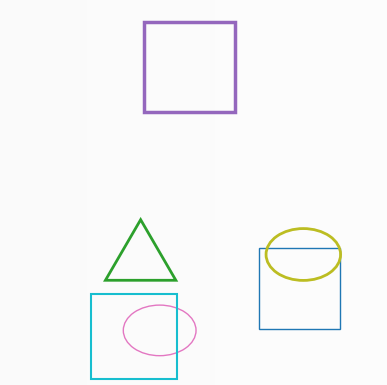[{"shape": "square", "thickness": 1, "radius": 0.52, "center": [0.774, 0.251]}, {"shape": "triangle", "thickness": 2, "radius": 0.52, "center": [0.363, 0.324]}, {"shape": "square", "thickness": 2.5, "radius": 0.58, "center": [0.488, 0.827]}, {"shape": "oval", "thickness": 1, "radius": 0.47, "center": [0.412, 0.142]}, {"shape": "oval", "thickness": 2, "radius": 0.48, "center": [0.783, 0.339]}, {"shape": "square", "thickness": 1.5, "radius": 0.55, "center": [0.347, 0.126]}]